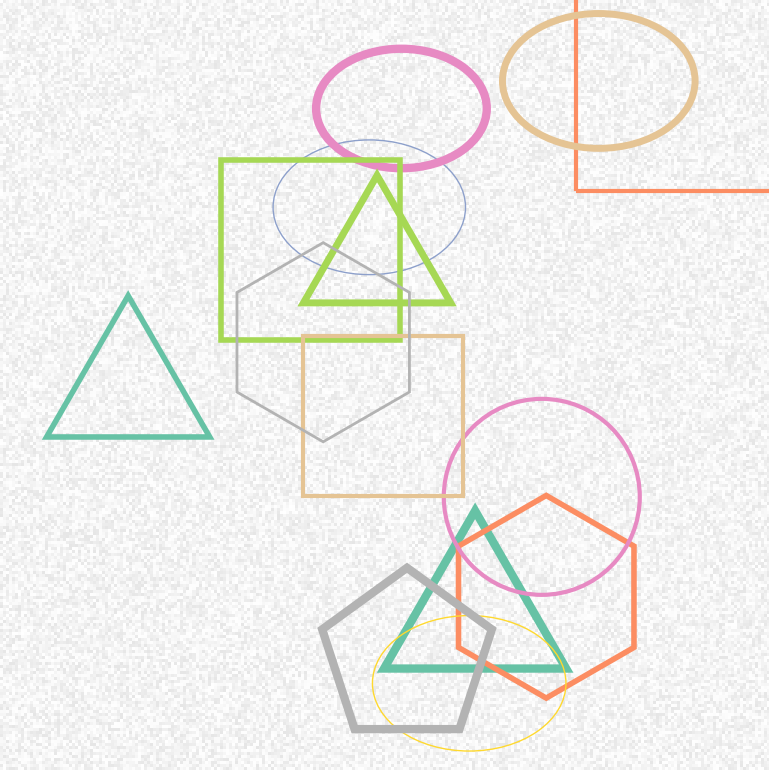[{"shape": "triangle", "thickness": 3, "radius": 0.68, "center": [0.617, 0.2]}, {"shape": "triangle", "thickness": 2, "radius": 0.61, "center": [0.166, 0.494]}, {"shape": "square", "thickness": 1.5, "radius": 0.7, "center": [0.888, 0.892]}, {"shape": "hexagon", "thickness": 2, "radius": 0.66, "center": [0.709, 0.225]}, {"shape": "oval", "thickness": 0.5, "radius": 0.62, "center": [0.48, 0.731]}, {"shape": "circle", "thickness": 1.5, "radius": 0.64, "center": [0.704, 0.355]}, {"shape": "oval", "thickness": 3, "radius": 0.55, "center": [0.521, 0.859]}, {"shape": "square", "thickness": 2, "radius": 0.58, "center": [0.404, 0.675]}, {"shape": "triangle", "thickness": 2.5, "radius": 0.55, "center": [0.49, 0.662]}, {"shape": "oval", "thickness": 0.5, "radius": 0.63, "center": [0.609, 0.113]}, {"shape": "square", "thickness": 1.5, "radius": 0.52, "center": [0.498, 0.459]}, {"shape": "oval", "thickness": 2.5, "radius": 0.63, "center": [0.778, 0.895]}, {"shape": "pentagon", "thickness": 3, "radius": 0.58, "center": [0.529, 0.147]}, {"shape": "hexagon", "thickness": 1, "radius": 0.65, "center": [0.42, 0.556]}]